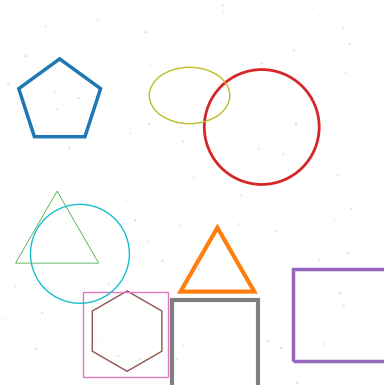[{"shape": "pentagon", "thickness": 2.5, "radius": 0.56, "center": [0.155, 0.735]}, {"shape": "triangle", "thickness": 3, "radius": 0.55, "center": [0.565, 0.298]}, {"shape": "triangle", "thickness": 0.5, "radius": 0.62, "center": [0.148, 0.379]}, {"shape": "circle", "thickness": 2, "radius": 0.75, "center": [0.68, 0.67]}, {"shape": "square", "thickness": 2.5, "radius": 0.6, "center": [0.881, 0.181]}, {"shape": "hexagon", "thickness": 1, "radius": 0.52, "center": [0.33, 0.14]}, {"shape": "square", "thickness": 1, "radius": 0.55, "center": [0.326, 0.132]}, {"shape": "square", "thickness": 3, "radius": 0.56, "center": [0.559, 0.109]}, {"shape": "oval", "thickness": 1, "radius": 0.52, "center": [0.492, 0.752]}, {"shape": "circle", "thickness": 1, "radius": 0.64, "center": [0.208, 0.341]}]